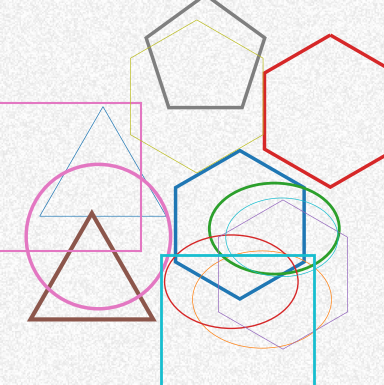[{"shape": "triangle", "thickness": 0.5, "radius": 0.95, "center": [0.267, 0.533]}, {"shape": "hexagon", "thickness": 2.5, "radius": 0.96, "center": [0.623, 0.416]}, {"shape": "oval", "thickness": 0.5, "radius": 0.9, "center": [0.681, 0.222]}, {"shape": "oval", "thickness": 2, "radius": 0.84, "center": [0.713, 0.406]}, {"shape": "oval", "thickness": 1, "radius": 0.87, "center": [0.601, 0.268]}, {"shape": "hexagon", "thickness": 2.5, "radius": 0.99, "center": [0.858, 0.711]}, {"shape": "hexagon", "thickness": 0.5, "radius": 0.97, "center": [0.735, 0.287]}, {"shape": "triangle", "thickness": 3, "radius": 0.92, "center": [0.239, 0.262]}, {"shape": "circle", "thickness": 2.5, "radius": 0.94, "center": [0.256, 0.386]}, {"shape": "square", "thickness": 1.5, "radius": 0.96, "center": [0.175, 0.541]}, {"shape": "pentagon", "thickness": 2.5, "radius": 0.81, "center": [0.534, 0.852]}, {"shape": "hexagon", "thickness": 0.5, "radius": 0.99, "center": [0.511, 0.749]}, {"shape": "square", "thickness": 2, "radius": 1.0, "center": [0.616, 0.139]}, {"shape": "oval", "thickness": 0.5, "radius": 0.73, "center": [0.732, 0.384]}]